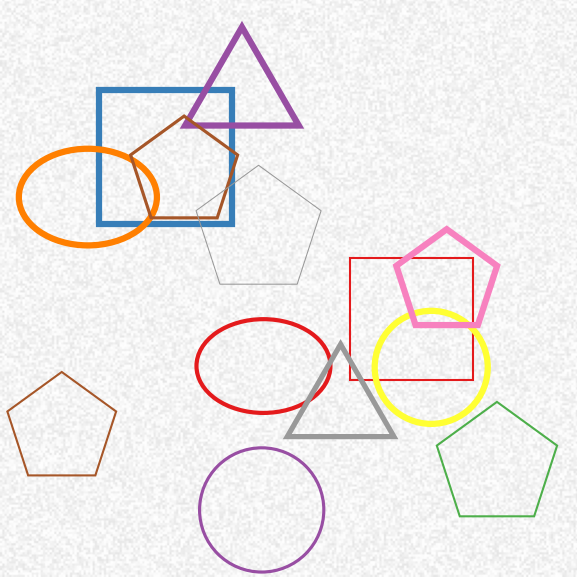[{"shape": "square", "thickness": 1, "radius": 0.53, "center": [0.713, 0.447]}, {"shape": "oval", "thickness": 2, "radius": 0.58, "center": [0.456, 0.365]}, {"shape": "square", "thickness": 3, "radius": 0.58, "center": [0.286, 0.727]}, {"shape": "pentagon", "thickness": 1, "radius": 0.55, "center": [0.861, 0.194]}, {"shape": "triangle", "thickness": 3, "radius": 0.57, "center": [0.419, 0.839]}, {"shape": "circle", "thickness": 1.5, "radius": 0.54, "center": [0.453, 0.116]}, {"shape": "oval", "thickness": 3, "radius": 0.6, "center": [0.152, 0.658]}, {"shape": "circle", "thickness": 3, "radius": 0.49, "center": [0.747, 0.363]}, {"shape": "pentagon", "thickness": 1.5, "radius": 0.49, "center": [0.319, 0.701]}, {"shape": "pentagon", "thickness": 1, "radius": 0.5, "center": [0.107, 0.256]}, {"shape": "pentagon", "thickness": 3, "radius": 0.46, "center": [0.774, 0.51]}, {"shape": "triangle", "thickness": 2.5, "radius": 0.53, "center": [0.59, 0.296]}, {"shape": "pentagon", "thickness": 0.5, "radius": 0.57, "center": [0.448, 0.599]}]